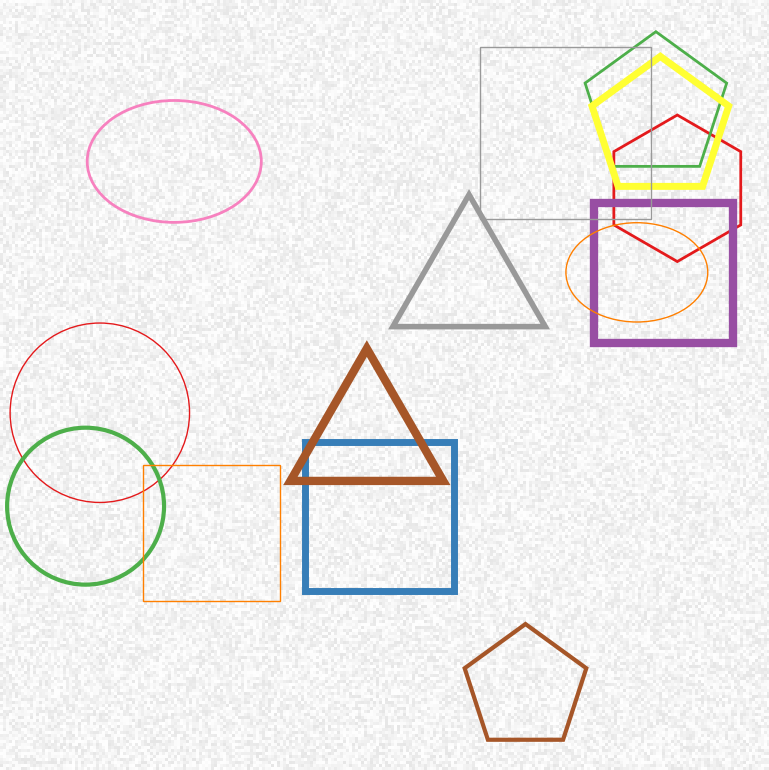[{"shape": "hexagon", "thickness": 1, "radius": 0.48, "center": [0.88, 0.755]}, {"shape": "circle", "thickness": 0.5, "radius": 0.58, "center": [0.13, 0.464]}, {"shape": "square", "thickness": 2.5, "radius": 0.48, "center": [0.493, 0.329]}, {"shape": "circle", "thickness": 1.5, "radius": 0.51, "center": [0.111, 0.343]}, {"shape": "pentagon", "thickness": 1, "radius": 0.48, "center": [0.852, 0.862]}, {"shape": "square", "thickness": 3, "radius": 0.45, "center": [0.862, 0.645]}, {"shape": "square", "thickness": 0.5, "radius": 0.44, "center": [0.275, 0.308]}, {"shape": "oval", "thickness": 0.5, "radius": 0.46, "center": [0.827, 0.646]}, {"shape": "pentagon", "thickness": 2.5, "radius": 0.47, "center": [0.858, 0.833]}, {"shape": "triangle", "thickness": 3, "radius": 0.57, "center": [0.476, 0.433]}, {"shape": "pentagon", "thickness": 1.5, "radius": 0.42, "center": [0.682, 0.106]}, {"shape": "oval", "thickness": 1, "radius": 0.57, "center": [0.226, 0.79]}, {"shape": "triangle", "thickness": 2, "radius": 0.57, "center": [0.609, 0.633]}, {"shape": "square", "thickness": 0.5, "radius": 0.56, "center": [0.734, 0.827]}]